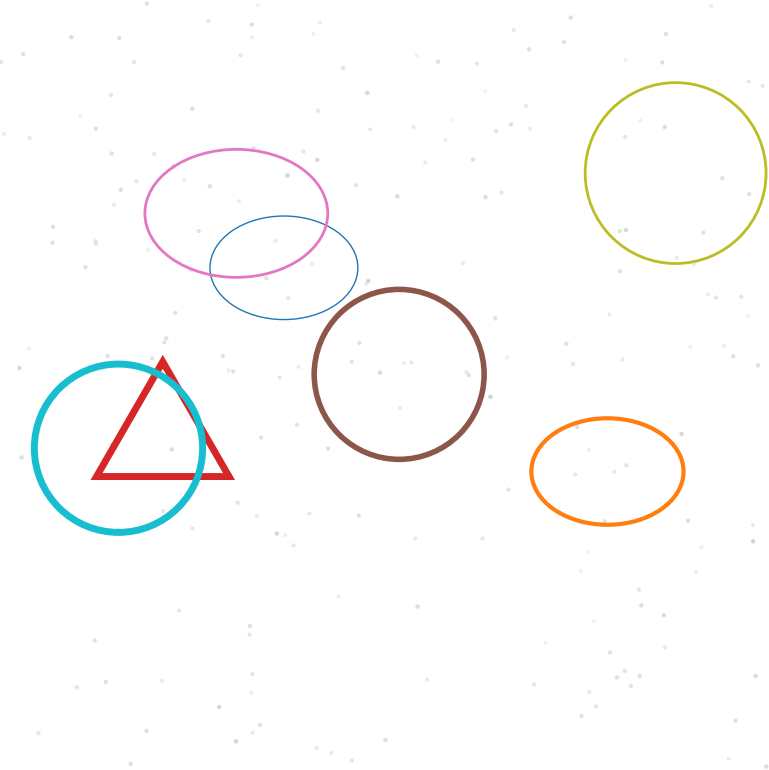[{"shape": "oval", "thickness": 0.5, "radius": 0.48, "center": [0.369, 0.652]}, {"shape": "oval", "thickness": 1.5, "radius": 0.49, "center": [0.789, 0.388]}, {"shape": "triangle", "thickness": 2.5, "radius": 0.5, "center": [0.211, 0.431]}, {"shape": "circle", "thickness": 2, "radius": 0.55, "center": [0.518, 0.514]}, {"shape": "oval", "thickness": 1, "radius": 0.59, "center": [0.307, 0.723]}, {"shape": "circle", "thickness": 1, "radius": 0.59, "center": [0.877, 0.775]}, {"shape": "circle", "thickness": 2.5, "radius": 0.55, "center": [0.154, 0.418]}]